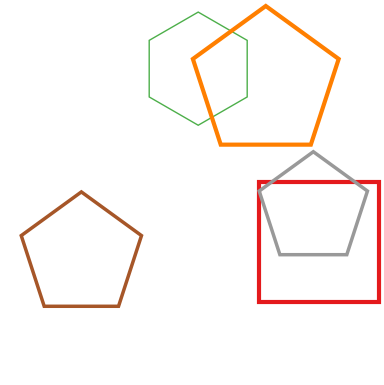[{"shape": "square", "thickness": 3, "radius": 0.78, "center": [0.829, 0.372]}, {"shape": "hexagon", "thickness": 1, "radius": 0.73, "center": [0.515, 0.822]}, {"shape": "pentagon", "thickness": 3, "radius": 1.0, "center": [0.69, 0.785]}, {"shape": "pentagon", "thickness": 2.5, "radius": 0.82, "center": [0.211, 0.337]}, {"shape": "pentagon", "thickness": 2.5, "radius": 0.74, "center": [0.814, 0.458]}]